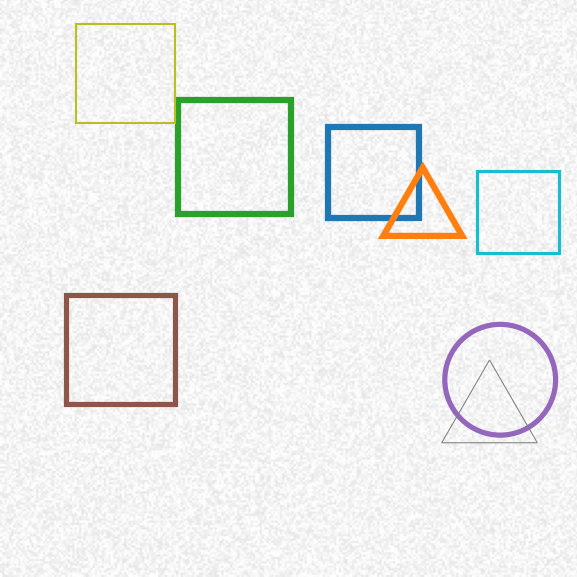[{"shape": "square", "thickness": 3, "radius": 0.4, "center": [0.646, 0.7]}, {"shape": "triangle", "thickness": 3, "radius": 0.39, "center": [0.732, 0.63]}, {"shape": "square", "thickness": 3, "radius": 0.49, "center": [0.406, 0.728]}, {"shape": "circle", "thickness": 2.5, "radius": 0.48, "center": [0.866, 0.342]}, {"shape": "square", "thickness": 2.5, "radius": 0.47, "center": [0.208, 0.394]}, {"shape": "triangle", "thickness": 0.5, "radius": 0.48, "center": [0.848, 0.28]}, {"shape": "square", "thickness": 1, "radius": 0.43, "center": [0.217, 0.872]}, {"shape": "square", "thickness": 1.5, "radius": 0.35, "center": [0.896, 0.632]}]